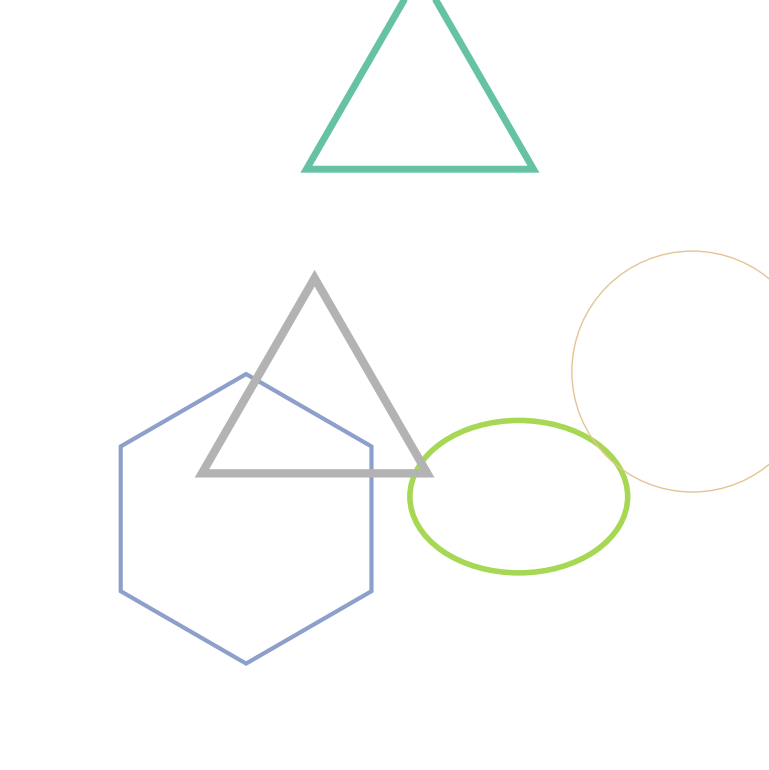[{"shape": "triangle", "thickness": 2.5, "radius": 0.85, "center": [0.545, 0.865]}, {"shape": "hexagon", "thickness": 1.5, "radius": 0.94, "center": [0.32, 0.326]}, {"shape": "oval", "thickness": 2, "radius": 0.71, "center": [0.674, 0.355]}, {"shape": "circle", "thickness": 0.5, "radius": 0.78, "center": [0.899, 0.517]}, {"shape": "triangle", "thickness": 3, "radius": 0.85, "center": [0.409, 0.47]}]